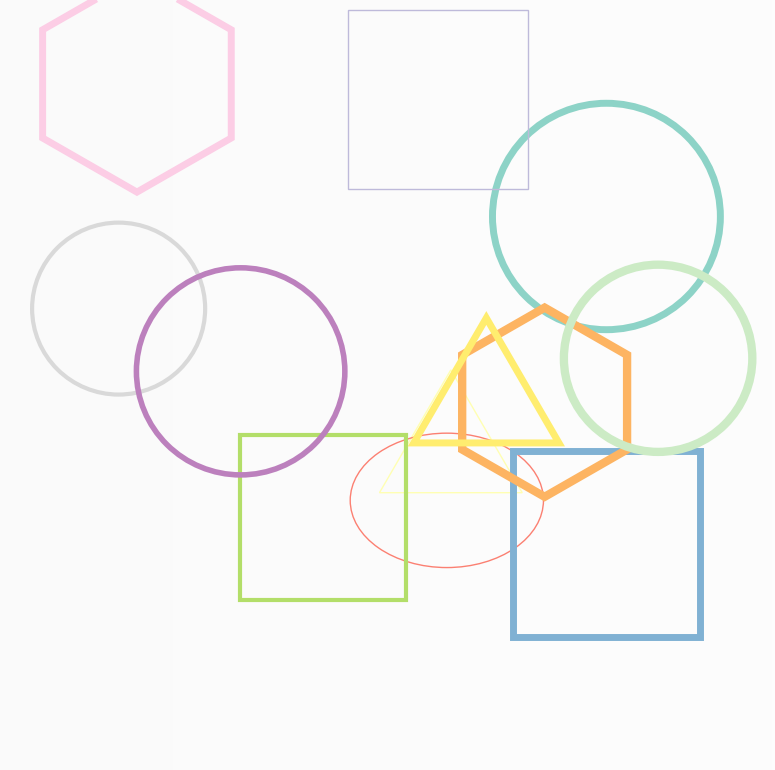[{"shape": "circle", "thickness": 2.5, "radius": 0.74, "center": [0.782, 0.719]}, {"shape": "triangle", "thickness": 0.5, "radius": 0.53, "center": [0.582, 0.413]}, {"shape": "square", "thickness": 0.5, "radius": 0.58, "center": [0.565, 0.871]}, {"shape": "oval", "thickness": 0.5, "radius": 0.62, "center": [0.577, 0.35]}, {"shape": "square", "thickness": 2.5, "radius": 0.6, "center": [0.783, 0.293]}, {"shape": "hexagon", "thickness": 3, "radius": 0.61, "center": [0.703, 0.478]}, {"shape": "square", "thickness": 1.5, "radius": 0.53, "center": [0.417, 0.328]}, {"shape": "hexagon", "thickness": 2.5, "radius": 0.7, "center": [0.177, 0.891]}, {"shape": "circle", "thickness": 1.5, "radius": 0.56, "center": [0.153, 0.599]}, {"shape": "circle", "thickness": 2, "radius": 0.67, "center": [0.31, 0.518]}, {"shape": "circle", "thickness": 3, "radius": 0.61, "center": [0.849, 0.535]}, {"shape": "triangle", "thickness": 2.5, "radius": 0.54, "center": [0.628, 0.479]}]